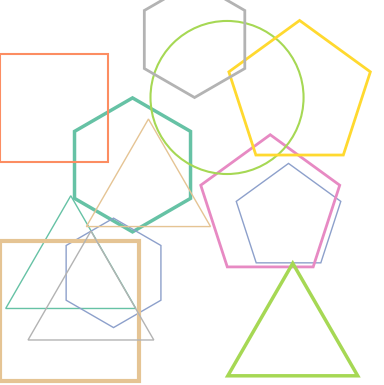[{"shape": "triangle", "thickness": 1, "radius": 0.98, "center": [0.184, 0.296]}, {"shape": "hexagon", "thickness": 2.5, "radius": 0.87, "center": [0.344, 0.572]}, {"shape": "square", "thickness": 1.5, "radius": 0.7, "center": [0.14, 0.719]}, {"shape": "pentagon", "thickness": 1, "radius": 0.71, "center": [0.749, 0.433]}, {"shape": "hexagon", "thickness": 1, "radius": 0.71, "center": [0.295, 0.291]}, {"shape": "pentagon", "thickness": 2, "radius": 0.95, "center": [0.702, 0.46]}, {"shape": "triangle", "thickness": 2.5, "radius": 0.97, "center": [0.76, 0.121]}, {"shape": "circle", "thickness": 1.5, "radius": 0.99, "center": [0.59, 0.747]}, {"shape": "pentagon", "thickness": 2, "radius": 0.97, "center": [0.778, 0.754]}, {"shape": "square", "thickness": 3, "radius": 0.91, "center": [0.181, 0.193]}, {"shape": "triangle", "thickness": 1, "radius": 0.93, "center": [0.386, 0.505]}, {"shape": "triangle", "thickness": 1, "radius": 0.94, "center": [0.236, 0.211]}, {"shape": "hexagon", "thickness": 2, "radius": 0.75, "center": [0.505, 0.897]}]